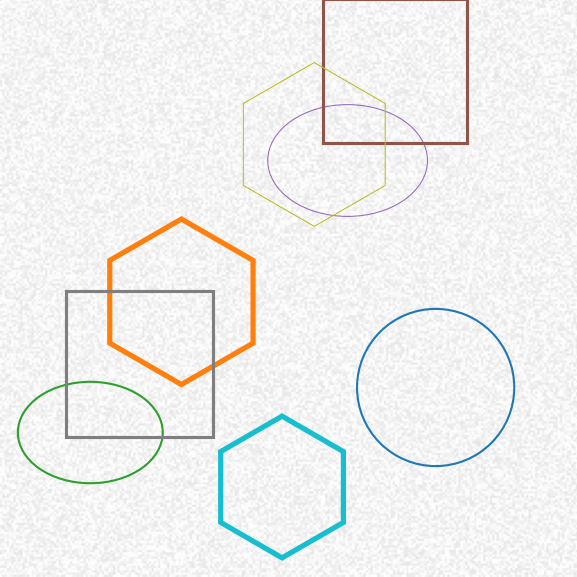[{"shape": "circle", "thickness": 1, "radius": 0.68, "center": [0.754, 0.328]}, {"shape": "hexagon", "thickness": 2.5, "radius": 0.72, "center": [0.314, 0.477]}, {"shape": "oval", "thickness": 1, "radius": 0.63, "center": [0.156, 0.25]}, {"shape": "oval", "thickness": 0.5, "radius": 0.69, "center": [0.602, 0.721]}, {"shape": "square", "thickness": 1.5, "radius": 0.62, "center": [0.684, 0.876]}, {"shape": "square", "thickness": 1.5, "radius": 0.63, "center": [0.242, 0.369]}, {"shape": "hexagon", "thickness": 0.5, "radius": 0.71, "center": [0.544, 0.749]}, {"shape": "hexagon", "thickness": 2.5, "radius": 0.61, "center": [0.488, 0.156]}]